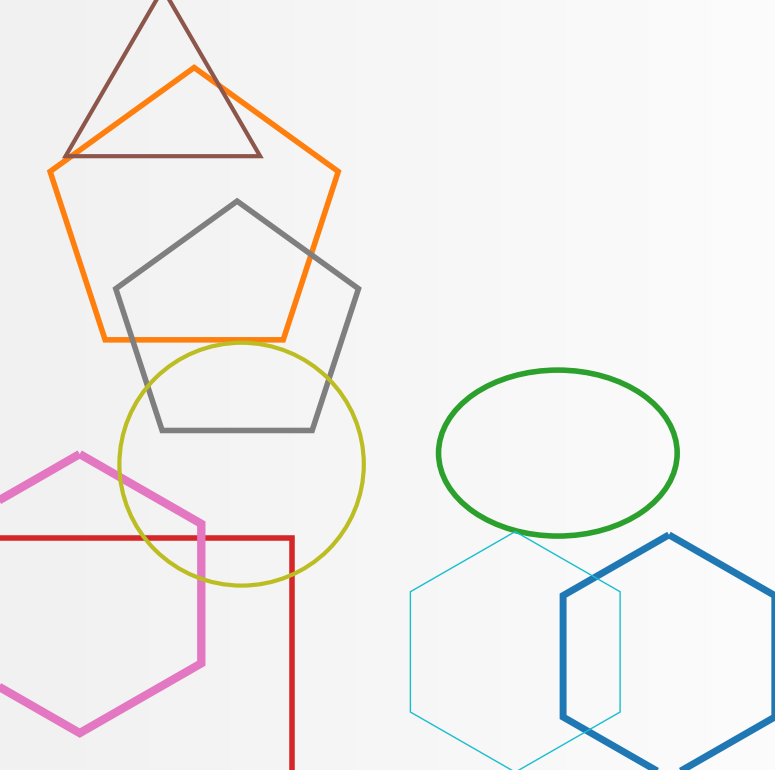[{"shape": "hexagon", "thickness": 2.5, "radius": 0.79, "center": [0.863, 0.148]}, {"shape": "pentagon", "thickness": 2, "radius": 0.98, "center": [0.251, 0.717]}, {"shape": "oval", "thickness": 2, "radius": 0.77, "center": [0.72, 0.412]}, {"shape": "square", "thickness": 2, "radius": 1.0, "center": [0.177, 0.101]}, {"shape": "triangle", "thickness": 1.5, "radius": 0.72, "center": [0.21, 0.87]}, {"shape": "hexagon", "thickness": 3, "radius": 0.91, "center": [0.103, 0.229]}, {"shape": "pentagon", "thickness": 2, "radius": 0.82, "center": [0.306, 0.574]}, {"shape": "circle", "thickness": 1.5, "radius": 0.79, "center": [0.312, 0.397]}, {"shape": "hexagon", "thickness": 0.5, "radius": 0.78, "center": [0.665, 0.153]}]